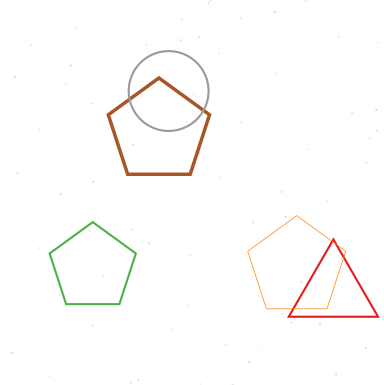[{"shape": "triangle", "thickness": 1.5, "radius": 0.67, "center": [0.866, 0.244]}, {"shape": "pentagon", "thickness": 1.5, "radius": 0.59, "center": [0.241, 0.305]}, {"shape": "pentagon", "thickness": 0.5, "radius": 0.67, "center": [0.771, 0.306]}, {"shape": "pentagon", "thickness": 2.5, "radius": 0.69, "center": [0.413, 0.659]}, {"shape": "circle", "thickness": 1.5, "radius": 0.52, "center": [0.438, 0.764]}]